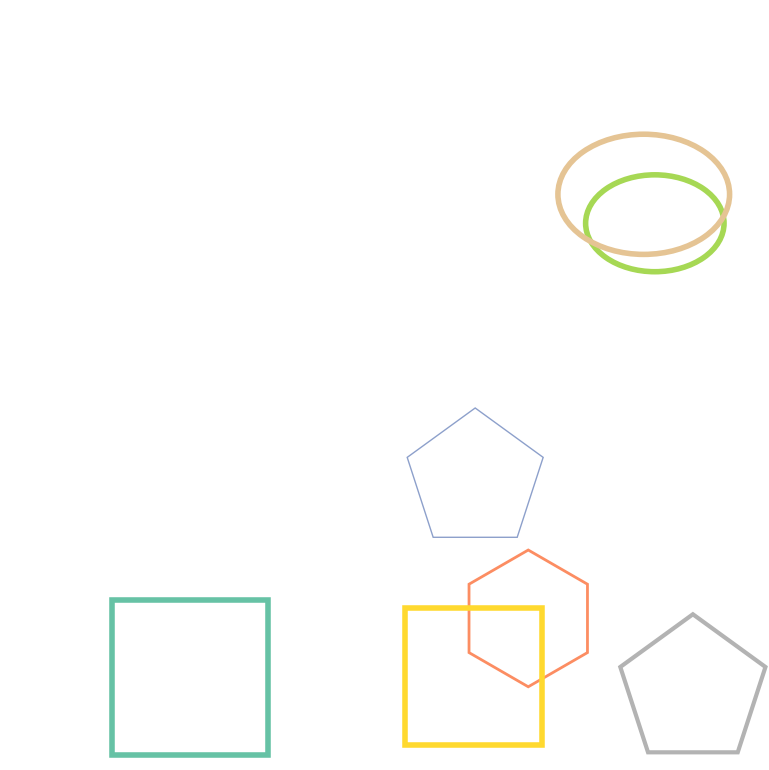[{"shape": "square", "thickness": 2, "radius": 0.51, "center": [0.247, 0.12]}, {"shape": "hexagon", "thickness": 1, "radius": 0.44, "center": [0.686, 0.197]}, {"shape": "pentagon", "thickness": 0.5, "radius": 0.46, "center": [0.617, 0.377]}, {"shape": "oval", "thickness": 2, "radius": 0.45, "center": [0.85, 0.71]}, {"shape": "square", "thickness": 2, "radius": 0.44, "center": [0.615, 0.122]}, {"shape": "oval", "thickness": 2, "radius": 0.56, "center": [0.836, 0.748]}, {"shape": "pentagon", "thickness": 1.5, "radius": 0.5, "center": [0.9, 0.103]}]